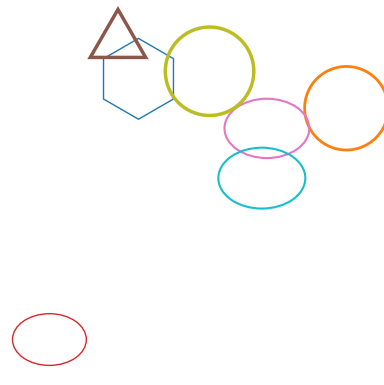[{"shape": "hexagon", "thickness": 1, "radius": 0.52, "center": [0.36, 0.795]}, {"shape": "circle", "thickness": 2, "radius": 0.54, "center": [0.9, 0.719]}, {"shape": "oval", "thickness": 1, "radius": 0.48, "center": [0.128, 0.118]}, {"shape": "triangle", "thickness": 2.5, "radius": 0.42, "center": [0.306, 0.892]}, {"shape": "oval", "thickness": 1.5, "radius": 0.55, "center": [0.693, 0.667]}, {"shape": "circle", "thickness": 2.5, "radius": 0.57, "center": [0.544, 0.815]}, {"shape": "oval", "thickness": 1.5, "radius": 0.56, "center": [0.68, 0.537]}]